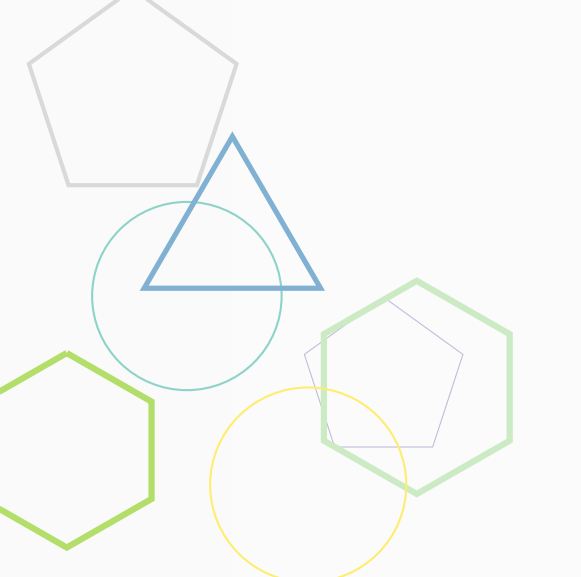[{"shape": "circle", "thickness": 1, "radius": 0.81, "center": [0.322, 0.487]}, {"shape": "pentagon", "thickness": 0.5, "radius": 0.72, "center": [0.66, 0.341]}, {"shape": "triangle", "thickness": 2.5, "radius": 0.88, "center": [0.4, 0.588]}, {"shape": "hexagon", "thickness": 3, "radius": 0.84, "center": [0.115, 0.219]}, {"shape": "pentagon", "thickness": 2, "radius": 0.94, "center": [0.228, 0.83]}, {"shape": "hexagon", "thickness": 3, "radius": 0.92, "center": [0.717, 0.328]}, {"shape": "circle", "thickness": 1, "radius": 0.84, "center": [0.53, 0.159]}]